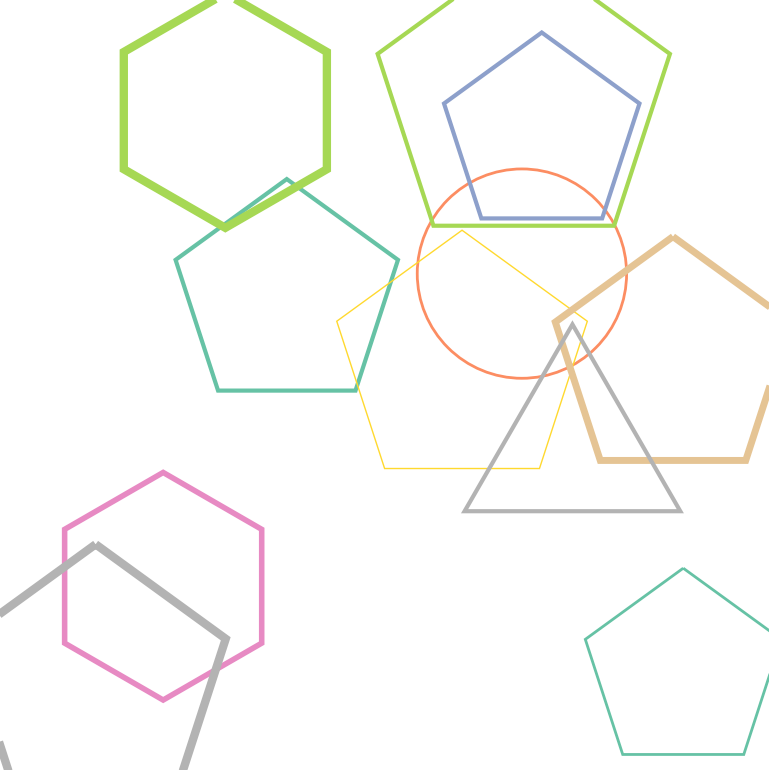[{"shape": "pentagon", "thickness": 1, "radius": 0.67, "center": [0.887, 0.128]}, {"shape": "pentagon", "thickness": 1.5, "radius": 0.76, "center": [0.372, 0.616]}, {"shape": "circle", "thickness": 1, "radius": 0.68, "center": [0.678, 0.645]}, {"shape": "pentagon", "thickness": 1.5, "radius": 0.67, "center": [0.704, 0.824]}, {"shape": "hexagon", "thickness": 2, "radius": 0.74, "center": [0.212, 0.239]}, {"shape": "pentagon", "thickness": 1.5, "radius": 1.0, "center": [0.68, 0.868]}, {"shape": "hexagon", "thickness": 3, "radius": 0.76, "center": [0.293, 0.856]}, {"shape": "pentagon", "thickness": 0.5, "radius": 0.86, "center": [0.6, 0.53]}, {"shape": "pentagon", "thickness": 2.5, "radius": 0.8, "center": [0.874, 0.532]}, {"shape": "triangle", "thickness": 1.5, "radius": 0.81, "center": [0.743, 0.417]}, {"shape": "pentagon", "thickness": 3, "radius": 0.89, "center": [0.124, 0.115]}]